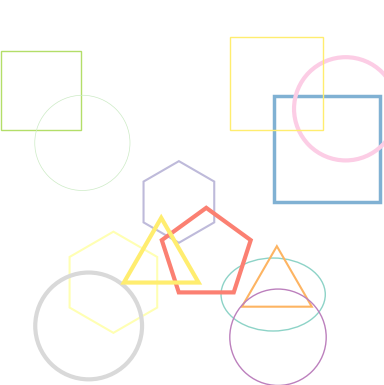[{"shape": "oval", "thickness": 1, "radius": 0.68, "center": [0.71, 0.235]}, {"shape": "hexagon", "thickness": 1.5, "radius": 0.66, "center": [0.295, 0.267]}, {"shape": "hexagon", "thickness": 1.5, "radius": 0.53, "center": [0.465, 0.475]}, {"shape": "pentagon", "thickness": 3, "radius": 0.61, "center": [0.536, 0.339]}, {"shape": "square", "thickness": 2.5, "radius": 0.69, "center": [0.85, 0.614]}, {"shape": "triangle", "thickness": 1.5, "radius": 0.52, "center": [0.719, 0.256]}, {"shape": "square", "thickness": 1, "radius": 0.51, "center": [0.107, 0.764]}, {"shape": "circle", "thickness": 3, "radius": 0.67, "center": [0.898, 0.717]}, {"shape": "circle", "thickness": 3, "radius": 0.69, "center": [0.23, 0.153]}, {"shape": "circle", "thickness": 1, "radius": 0.63, "center": [0.722, 0.124]}, {"shape": "circle", "thickness": 0.5, "radius": 0.62, "center": [0.214, 0.629]}, {"shape": "triangle", "thickness": 3, "radius": 0.56, "center": [0.419, 0.322]}, {"shape": "square", "thickness": 1, "radius": 0.6, "center": [0.719, 0.783]}]